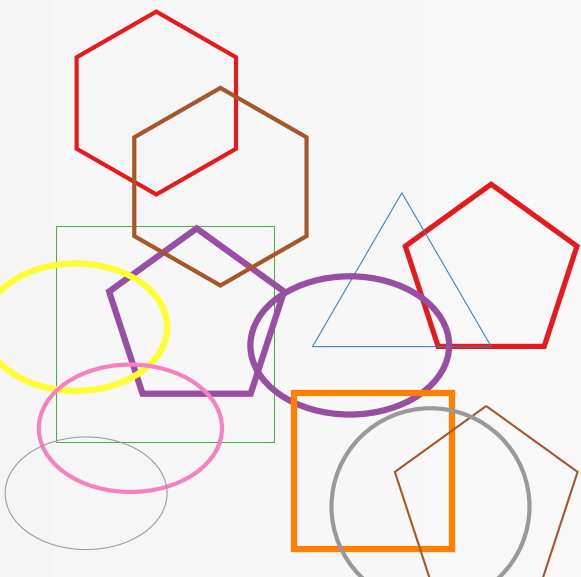[{"shape": "hexagon", "thickness": 2, "radius": 0.79, "center": [0.269, 0.821]}, {"shape": "pentagon", "thickness": 2.5, "radius": 0.78, "center": [0.845, 0.525]}, {"shape": "triangle", "thickness": 0.5, "radius": 0.89, "center": [0.691, 0.488]}, {"shape": "square", "thickness": 0.5, "radius": 0.93, "center": [0.284, 0.42]}, {"shape": "oval", "thickness": 3, "radius": 0.85, "center": [0.602, 0.401]}, {"shape": "pentagon", "thickness": 3, "radius": 0.79, "center": [0.338, 0.445]}, {"shape": "square", "thickness": 3, "radius": 0.68, "center": [0.642, 0.183]}, {"shape": "oval", "thickness": 3, "radius": 0.79, "center": [0.13, 0.433]}, {"shape": "pentagon", "thickness": 1, "radius": 0.83, "center": [0.837, 0.131]}, {"shape": "hexagon", "thickness": 2, "radius": 0.86, "center": [0.379, 0.676]}, {"shape": "oval", "thickness": 2, "radius": 0.79, "center": [0.224, 0.258]}, {"shape": "oval", "thickness": 0.5, "radius": 0.7, "center": [0.148, 0.145]}, {"shape": "circle", "thickness": 2, "radius": 0.85, "center": [0.741, 0.122]}]